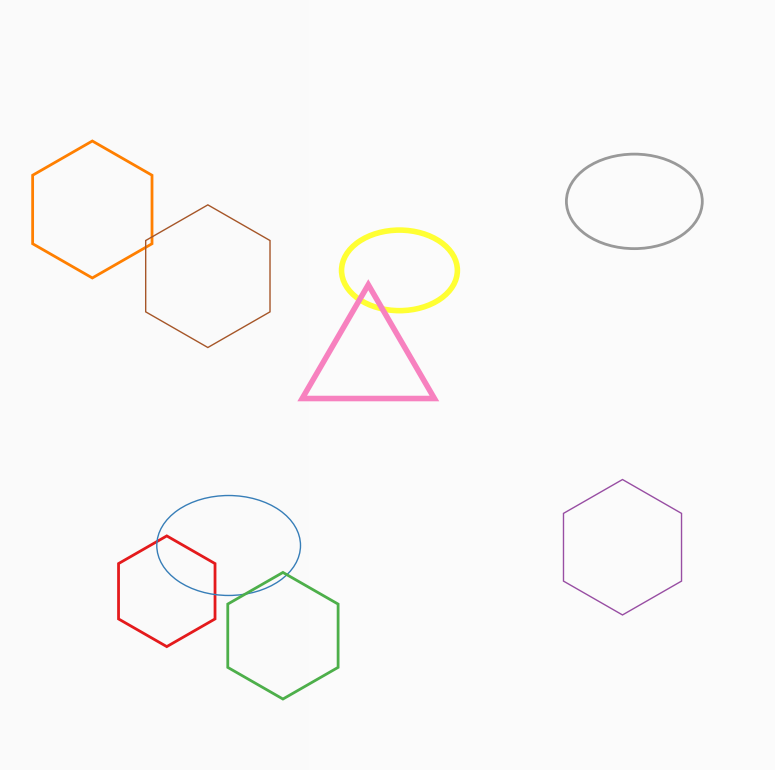[{"shape": "hexagon", "thickness": 1, "radius": 0.36, "center": [0.215, 0.232]}, {"shape": "oval", "thickness": 0.5, "radius": 0.46, "center": [0.295, 0.292]}, {"shape": "hexagon", "thickness": 1, "radius": 0.41, "center": [0.365, 0.174]}, {"shape": "hexagon", "thickness": 0.5, "radius": 0.44, "center": [0.803, 0.289]}, {"shape": "hexagon", "thickness": 1, "radius": 0.44, "center": [0.119, 0.728]}, {"shape": "oval", "thickness": 2, "radius": 0.37, "center": [0.515, 0.649]}, {"shape": "hexagon", "thickness": 0.5, "radius": 0.46, "center": [0.268, 0.641]}, {"shape": "triangle", "thickness": 2, "radius": 0.49, "center": [0.475, 0.532]}, {"shape": "oval", "thickness": 1, "radius": 0.44, "center": [0.819, 0.738]}]